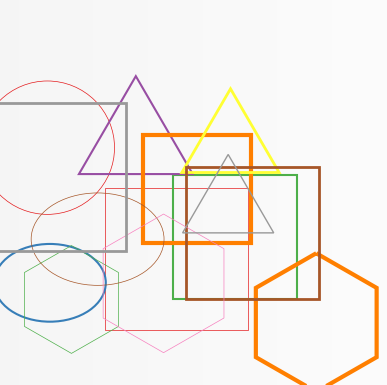[{"shape": "circle", "thickness": 0.5, "radius": 0.87, "center": [0.122, 0.616]}, {"shape": "square", "thickness": 0.5, "radius": 0.92, "center": [0.455, 0.326]}, {"shape": "oval", "thickness": 1.5, "radius": 0.72, "center": [0.129, 0.265]}, {"shape": "square", "thickness": 1.5, "radius": 0.8, "center": [0.606, 0.385]}, {"shape": "hexagon", "thickness": 0.5, "radius": 0.7, "center": [0.184, 0.222]}, {"shape": "triangle", "thickness": 1.5, "radius": 0.85, "center": [0.351, 0.633]}, {"shape": "hexagon", "thickness": 3, "radius": 0.9, "center": [0.816, 0.162]}, {"shape": "square", "thickness": 3, "radius": 0.7, "center": [0.508, 0.509]}, {"shape": "triangle", "thickness": 2, "radius": 0.72, "center": [0.595, 0.624]}, {"shape": "square", "thickness": 2, "radius": 0.86, "center": [0.652, 0.395]}, {"shape": "oval", "thickness": 0.5, "radius": 0.86, "center": [0.252, 0.379]}, {"shape": "hexagon", "thickness": 0.5, "radius": 0.9, "center": [0.422, 0.264]}, {"shape": "triangle", "thickness": 1, "radius": 0.68, "center": [0.589, 0.463]}, {"shape": "square", "thickness": 2, "radius": 0.97, "center": [0.132, 0.54]}]